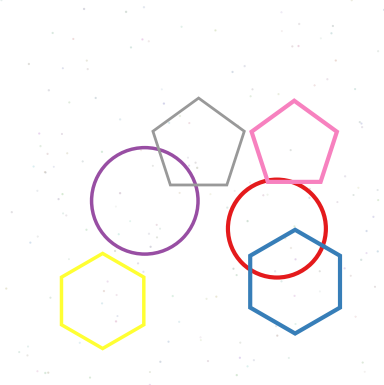[{"shape": "circle", "thickness": 3, "radius": 0.64, "center": [0.719, 0.406]}, {"shape": "hexagon", "thickness": 3, "radius": 0.67, "center": [0.767, 0.268]}, {"shape": "circle", "thickness": 2.5, "radius": 0.69, "center": [0.376, 0.478]}, {"shape": "hexagon", "thickness": 2.5, "radius": 0.62, "center": [0.267, 0.218]}, {"shape": "pentagon", "thickness": 3, "radius": 0.58, "center": [0.764, 0.622]}, {"shape": "pentagon", "thickness": 2, "radius": 0.62, "center": [0.516, 0.62]}]